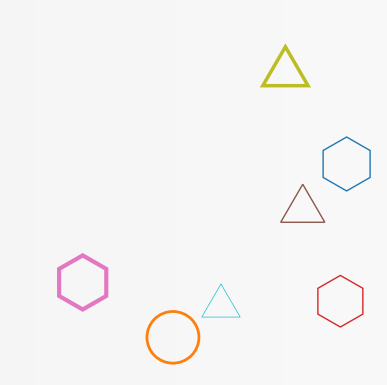[{"shape": "hexagon", "thickness": 1, "radius": 0.35, "center": [0.894, 0.574]}, {"shape": "circle", "thickness": 2, "radius": 0.34, "center": [0.446, 0.124]}, {"shape": "hexagon", "thickness": 1, "radius": 0.33, "center": [0.878, 0.218]}, {"shape": "triangle", "thickness": 1, "radius": 0.33, "center": [0.781, 0.456]}, {"shape": "hexagon", "thickness": 3, "radius": 0.35, "center": [0.213, 0.266]}, {"shape": "triangle", "thickness": 2.5, "radius": 0.34, "center": [0.737, 0.811]}, {"shape": "triangle", "thickness": 0.5, "radius": 0.29, "center": [0.57, 0.205]}]